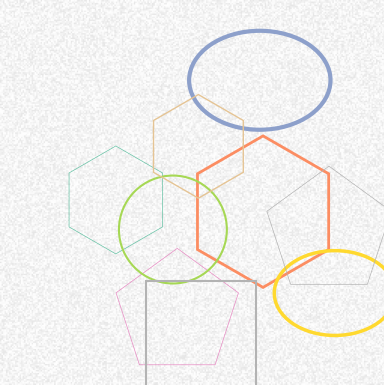[{"shape": "hexagon", "thickness": 0.5, "radius": 0.7, "center": [0.301, 0.481]}, {"shape": "hexagon", "thickness": 2, "radius": 0.98, "center": [0.683, 0.45]}, {"shape": "oval", "thickness": 3, "radius": 0.92, "center": [0.675, 0.792]}, {"shape": "pentagon", "thickness": 0.5, "radius": 0.84, "center": [0.46, 0.188]}, {"shape": "circle", "thickness": 1.5, "radius": 0.7, "center": [0.449, 0.404]}, {"shape": "oval", "thickness": 2.5, "radius": 0.79, "center": [0.87, 0.239]}, {"shape": "hexagon", "thickness": 1, "radius": 0.67, "center": [0.515, 0.62]}, {"shape": "pentagon", "thickness": 0.5, "radius": 0.85, "center": [0.855, 0.399]}, {"shape": "square", "thickness": 1.5, "radius": 0.71, "center": [0.522, 0.127]}]